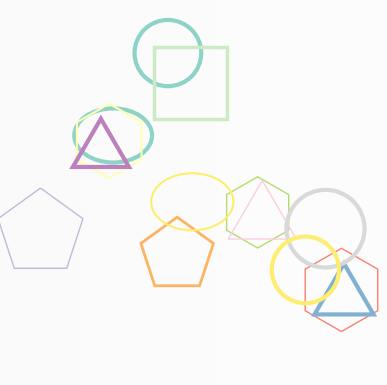[{"shape": "oval", "thickness": 3, "radius": 0.5, "center": [0.292, 0.648]}, {"shape": "circle", "thickness": 3, "radius": 0.43, "center": [0.433, 0.862]}, {"shape": "hexagon", "thickness": 1.5, "radius": 0.48, "center": [0.282, 0.634]}, {"shape": "pentagon", "thickness": 1, "radius": 0.58, "center": [0.105, 0.396]}, {"shape": "hexagon", "thickness": 1, "radius": 0.54, "center": [0.881, 0.247]}, {"shape": "triangle", "thickness": 3, "radius": 0.44, "center": [0.888, 0.227]}, {"shape": "pentagon", "thickness": 2, "radius": 0.49, "center": [0.457, 0.337]}, {"shape": "hexagon", "thickness": 1, "radius": 0.46, "center": [0.665, 0.448]}, {"shape": "triangle", "thickness": 1, "radius": 0.51, "center": [0.677, 0.43]}, {"shape": "circle", "thickness": 3, "radius": 0.5, "center": [0.84, 0.406]}, {"shape": "triangle", "thickness": 3, "radius": 0.42, "center": [0.26, 0.608]}, {"shape": "square", "thickness": 2.5, "radius": 0.47, "center": [0.492, 0.785]}, {"shape": "oval", "thickness": 1.5, "radius": 0.53, "center": [0.496, 0.476]}, {"shape": "circle", "thickness": 3, "radius": 0.43, "center": [0.788, 0.299]}]